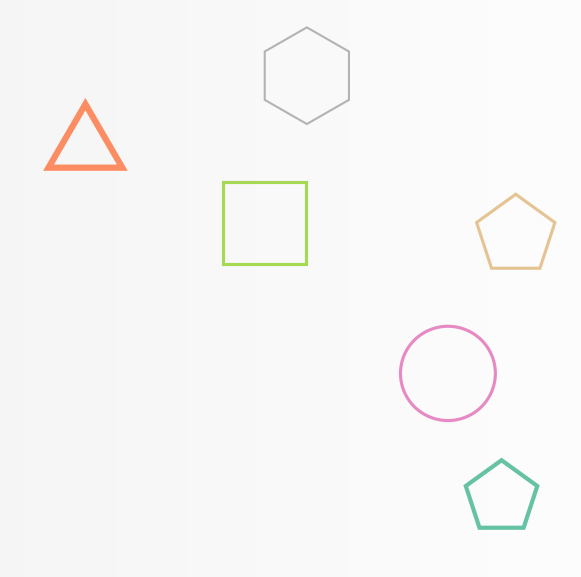[{"shape": "pentagon", "thickness": 2, "radius": 0.32, "center": [0.863, 0.138]}, {"shape": "triangle", "thickness": 3, "radius": 0.37, "center": [0.147, 0.745]}, {"shape": "circle", "thickness": 1.5, "radius": 0.41, "center": [0.771, 0.353]}, {"shape": "square", "thickness": 1.5, "radius": 0.36, "center": [0.455, 0.612]}, {"shape": "pentagon", "thickness": 1.5, "radius": 0.35, "center": [0.887, 0.592]}, {"shape": "hexagon", "thickness": 1, "radius": 0.42, "center": [0.528, 0.868]}]